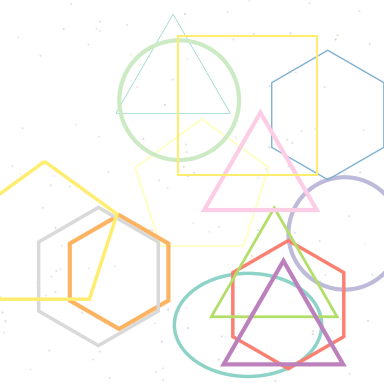[{"shape": "triangle", "thickness": 0.5, "radius": 0.86, "center": [0.45, 0.791]}, {"shape": "oval", "thickness": 2.5, "radius": 0.96, "center": [0.644, 0.156]}, {"shape": "pentagon", "thickness": 1, "radius": 0.91, "center": [0.525, 0.508]}, {"shape": "circle", "thickness": 3, "radius": 0.73, "center": [0.895, 0.394]}, {"shape": "hexagon", "thickness": 2.5, "radius": 0.83, "center": [0.749, 0.209]}, {"shape": "hexagon", "thickness": 1, "radius": 0.84, "center": [0.851, 0.701]}, {"shape": "hexagon", "thickness": 3, "radius": 0.74, "center": [0.309, 0.293]}, {"shape": "triangle", "thickness": 2, "radius": 0.94, "center": [0.712, 0.272]}, {"shape": "triangle", "thickness": 3, "radius": 0.84, "center": [0.676, 0.539]}, {"shape": "hexagon", "thickness": 2.5, "radius": 0.9, "center": [0.256, 0.282]}, {"shape": "triangle", "thickness": 3, "radius": 0.9, "center": [0.736, 0.143]}, {"shape": "circle", "thickness": 3, "radius": 0.78, "center": [0.465, 0.74]}, {"shape": "square", "thickness": 1.5, "radius": 0.9, "center": [0.643, 0.726]}, {"shape": "pentagon", "thickness": 2.5, "radius": 0.99, "center": [0.116, 0.383]}]